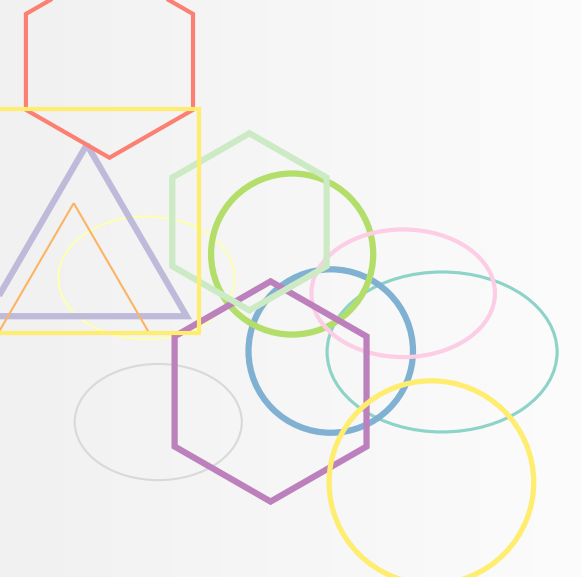[{"shape": "oval", "thickness": 1.5, "radius": 0.99, "center": [0.761, 0.39]}, {"shape": "oval", "thickness": 1, "radius": 0.76, "center": [0.252, 0.518]}, {"shape": "triangle", "thickness": 3, "radius": 0.99, "center": [0.149, 0.551]}, {"shape": "hexagon", "thickness": 2, "radius": 0.83, "center": [0.188, 0.892]}, {"shape": "circle", "thickness": 3, "radius": 0.71, "center": [0.569, 0.391]}, {"shape": "triangle", "thickness": 1, "radius": 0.75, "center": [0.127, 0.497]}, {"shape": "circle", "thickness": 3, "radius": 0.7, "center": [0.503, 0.559]}, {"shape": "oval", "thickness": 2, "radius": 0.79, "center": [0.694, 0.491]}, {"shape": "oval", "thickness": 1, "radius": 0.72, "center": [0.272, 0.268]}, {"shape": "hexagon", "thickness": 3, "radius": 0.95, "center": [0.466, 0.321]}, {"shape": "hexagon", "thickness": 3, "radius": 0.77, "center": [0.429, 0.615]}, {"shape": "square", "thickness": 2, "radius": 0.97, "center": [0.148, 0.616]}, {"shape": "circle", "thickness": 2.5, "radius": 0.88, "center": [0.742, 0.164]}]